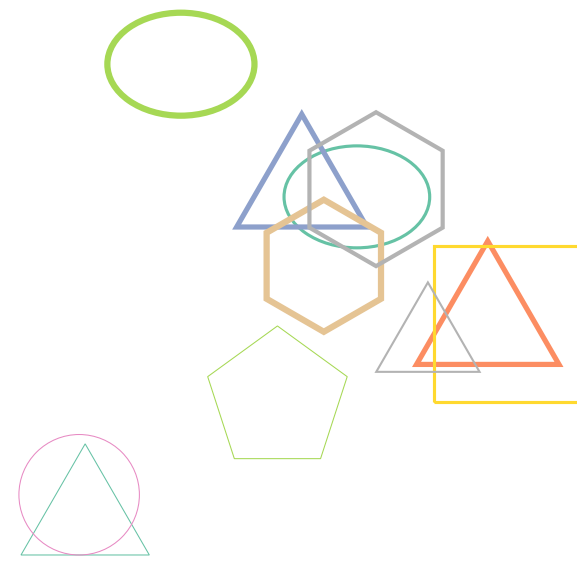[{"shape": "oval", "thickness": 1.5, "radius": 0.63, "center": [0.618, 0.658]}, {"shape": "triangle", "thickness": 0.5, "radius": 0.64, "center": [0.147, 0.102]}, {"shape": "triangle", "thickness": 2.5, "radius": 0.71, "center": [0.845, 0.439]}, {"shape": "triangle", "thickness": 2.5, "radius": 0.65, "center": [0.523, 0.671]}, {"shape": "circle", "thickness": 0.5, "radius": 0.52, "center": [0.137, 0.142]}, {"shape": "oval", "thickness": 3, "radius": 0.64, "center": [0.313, 0.888]}, {"shape": "pentagon", "thickness": 0.5, "radius": 0.64, "center": [0.48, 0.308]}, {"shape": "square", "thickness": 1.5, "radius": 0.68, "center": [0.887, 0.438]}, {"shape": "hexagon", "thickness": 3, "radius": 0.57, "center": [0.561, 0.539]}, {"shape": "triangle", "thickness": 1, "radius": 0.52, "center": [0.741, 0.407]}, {"shape": "hexagon", "thickness": 2, "radius": 0.67, "center": [0.651, 0.672]}]